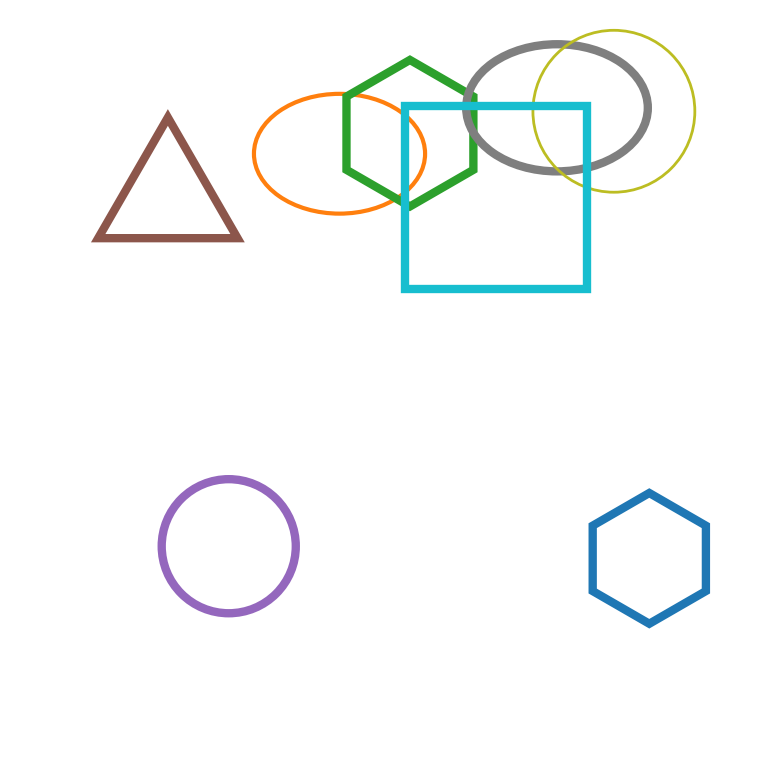[{"shape": "hexagon", "thickness": 3, "radius": 0.42, "center": [0.843, 0.275]}, {"shape": "oval", "thickness": 1.5, "radius": 0.56, "center": [0.441, 0.8]}, {"shape": "hexagon", "thickness": 3, "radius": 0.48, "center": [0.532, 0.827]}, {"shape": "circle", "thickness": 3, "radius": 0.44, "center": [0.297, 0.291]}, {"shape": "triangle", "thickness": 3, "radius": 0.52, "center": [0.218, 0.743]}, {"shape": "oval", "thickness": 3, "radius": 0.59, "center": [0.723, 0.86]}, {"shape": "circle", "thickness": 1, "radius": 0.53, "center": [0.797, 0.856]}, {"shape": "square", "thickness": 3, "radius": 0.59, "center": [0.645, 0.744]}]